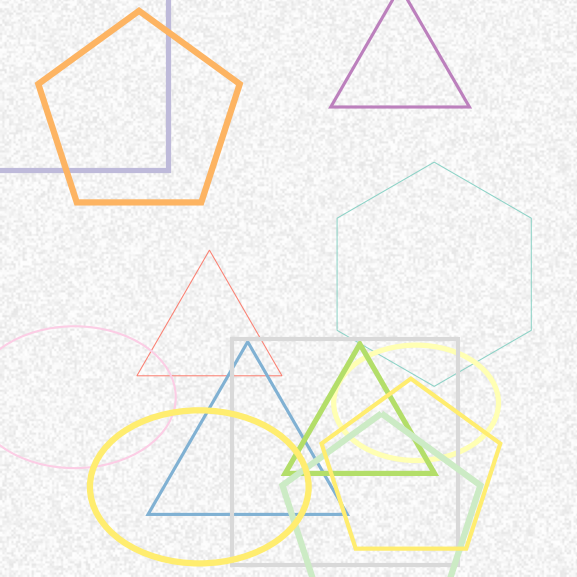[{"shape": "hexagon", "thickness": 0.5, "radius": 0.97, "center": [0.752, 0.524]}, {"shape": "oval", "thickness": 2.5, "radius": 0.71, "center": [0.721, 0.302]}, {"shape": "square", "thickness": 2.5, "radius": 0.88, "center": [0.114, 0.882]}, {"shape": "triangle", "thickness": 0.5, "radius": 0.73, "center": [0.363, 0.421]}, {"shape": "triangle", "thickness": 1.5, "radius": 1.0, "center": [0.429, 0.208]}, {"shape": "pentagon", "thickness": 3, "radius": 0.92, "center": [0.241, 0.797]}, {"shape": "triangle", "thickness": 2.5, "radius": 0.75, "center": [0.623, 0.254]}, {"shape": "oval", "thickness": 1, "radius": 0.88, "center": [0.129, 0.311]}, {"shape": "square", "thickness": 2, "radius": 0.98, "center": [0.598, 0.216]}, {"shape": "triangle", "thickness": 1.5, "radius": 0.69, "center": [0.693, 0.883]}, {"shape": "pentagon", "thickness": 3, "radius": 0.9, "center": [0.66, 0.103]}, {"shape": "oval", "thickness": 3, "radius": 0.95, "center": [0.345, 0.156]}, {"shape": "pentagon", "thickness": 2, "radius": 0.81, "center": [0.712, 0.181]}]